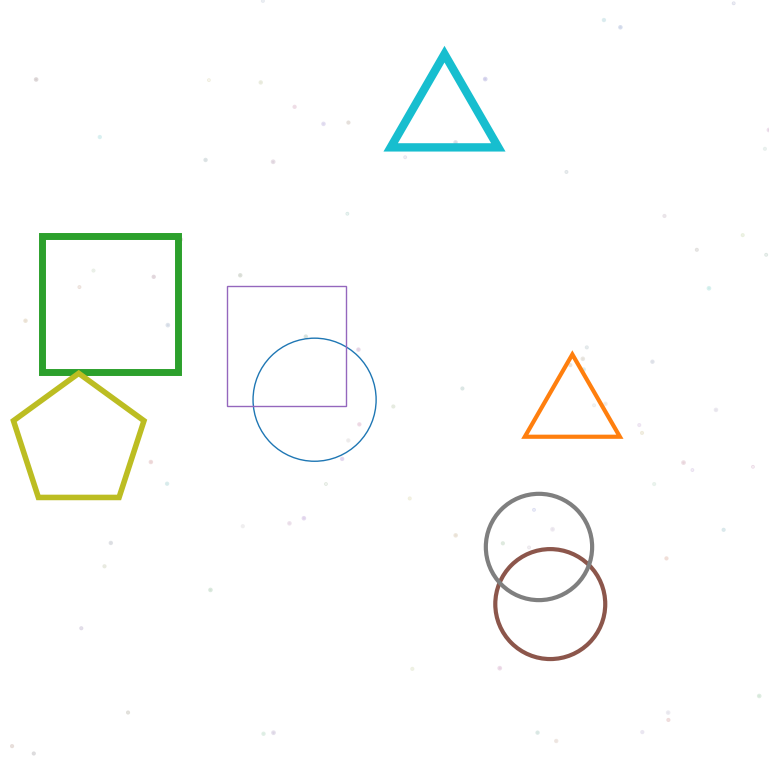[{"shape": "circle", "thickness": 0.5, "radius": 0.4, "center": [0.409, 0.481]}, {"shape": "triangle", "thickness": 1.5, "radius": 0.36, "center": [0.743, 0.468]}, {"shape": "square", "thickness": 2.5, "radius": 0.44, "center": [0.143, 0.605]}, {"shape": "square", "thickness": 0.5, "radius": 0.39, "center": [0.372, 0.55]}, {"shape": "circle", "thickness": 1.5, "radius": 0.36, "center": [0.715, 0.215]}, {"shape": "circle", "thickness": 1.5, "radius": 0.35, "center": [0.7, 0.29]}, {"shape": "pentagon", "thickness": 2, "radius": 0.45, "center": [0.102, 0.426]}, {"shape": "triangle", "thickness": 3, "radius": 0.4, "center": [0.577, 0.849]}]